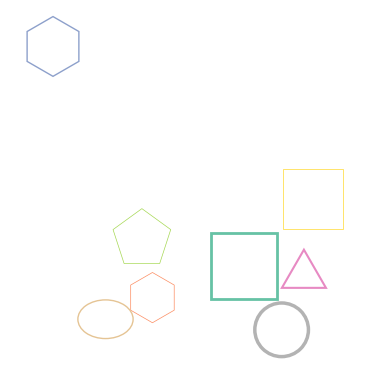[{"shape": "square", "thickness": 2, "radius": 0.43, "center": [0.633, 0.308]}, {"shape": "hexagon", "thickness": 0.5, "radius": 0.33, "center": [0.396, 0.227]}, {"shape": "hexagon", "thickness": 1, "radius": 0.39, "center": [0.138, 0.879]}, {"shape": "triangle", "thickness": 1.5, "radius": 0.33, "center": [0.789, 0.285]}, {"shape": "pentagon", "thickness": 0.5, "radius": 0.39, "center": [0.369, 0.379]}, {"shape": "square", "thickness": 0.5, "radius": 0.39, "center": [0.814, 0.484]}, {"shape": "oval", "thickness": 1, "radius": 0.36, "center": [0.274, 0.171]}, {"shape": "circle", "thickness": 2.5, "radius": 0.35, "center": [0.731, 0.143]}]